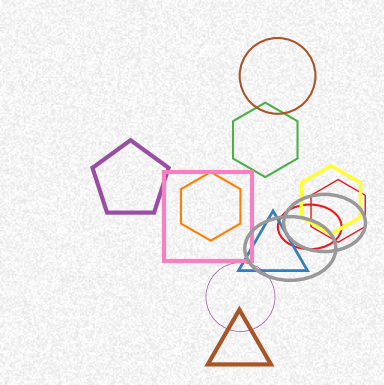[{"shape": "hexagon", "thickness": 1, "radius": 0.41, "center": [0.878, 0.452]}, {"shape": "oval", "thickness": 1.5, "radius": 0.41, "center": [0.805, 0.411]}, {"shape": "triangle", "thickness": 2, "radius": 0.52, "center": [0.709, 0.349]}, {"shape": "hexagon", "thickness": 1.5, "radius": 0.48, "center": [0.689, 0.637]}, {"shape": "pentagon", "thickness": 3, "radius": 0.52, "center": [0.339, 0.532]}, {"shape": "circle", "thickness": 0.5, "radius": 0.45, "center": [0.625, 0.229]}, {"shape": "hexagon", "thickness": 1.5, "radius": 0.45, "center": [0.547, 0.464]}, {"shape": "hexagon", "thickness": 2.5, "radius": 0.44, "center": [0.86, 0.481]}, {"shape": "circle", "thickness": 1.5, "radius": 0.49, "center": [0.721, 0.803]}, {"shape": "triangle", "thickness": 3, "radius": 0.47, "center": [0.622, 0.101]}, {"shape": "square", "thickness": 3, "radius": 0.57, "center": [0.54, 0.438]}, {"shape": "oval", "thickness": 2.5, "radius": 0.59, "center": [0.754, 0.355]}, {"shape": "oval", "thickness": 2.5, "radius": 0.53, "center": [0.843, 0.421]}]